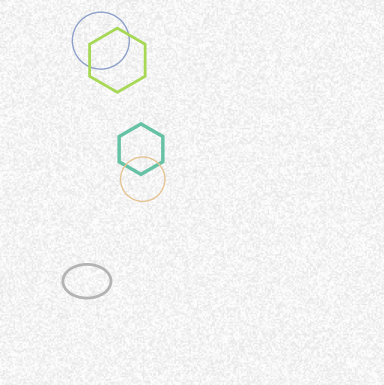[{"shape": "hexagon", "thickness": 2.5, "radius": 0.33, "center": [0.366, 0.613]}, {"shape": "circle", "thickness": 1, "radius": 0.37, "center": [0.262, 0.894]}, {"shape": "hexagon", "thickness": 2, "radius": 0.42, "center": [0.305, 0.844]}, {"shape": "circle", "thickness": 1, "radius": 0.29, "center": [0.371, 0.535]}, {"shape": "oval", "thickness": 2, "radius": 0.31, "center": [0.226, 0.27]}]